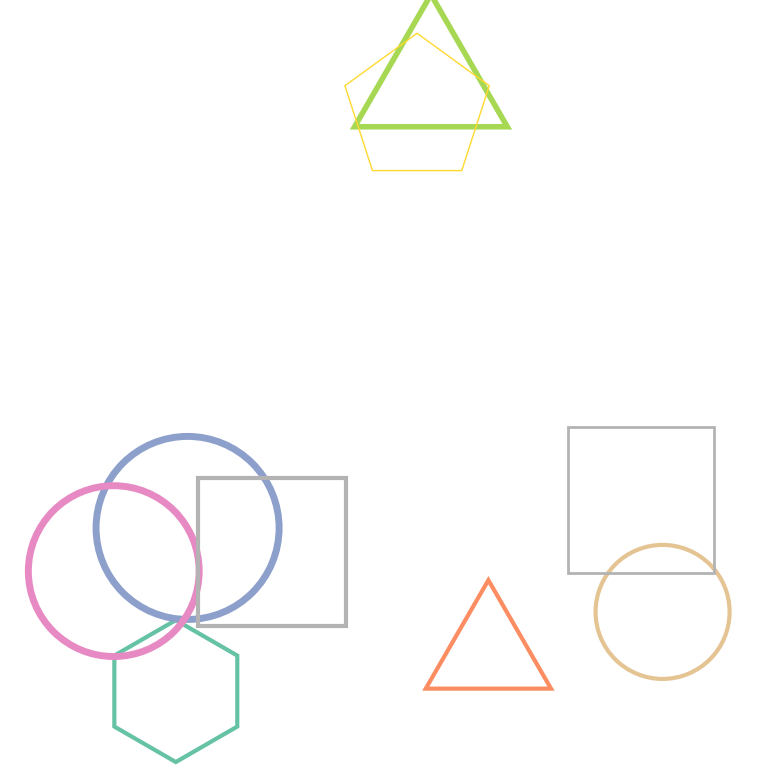[{"shape": "hexagon", "thickness": 1.5, "radius": 0.46, "center": [0.228, 0.102]}, {"shape": "triangle", "thickness": 1.5, "radius": 0.47, "center": [0.634, 0.153]}, {"shape": "circle", "thickness": 2.5, "radius": 0.59, "center": [0.244, 0.314]}, {"shape": "circle", "thickness": 2.5, "radius": 0.55, "center": [0.148, 0.258]}, {"shape": "triangle", "thickness": 2, "radius": 0.57, "center": [0.56, 0.893]}, {"shape": "pentagon", "thickness": 0.5, "radius": 0.49, "center": [0.542, 0.858]}, {"shape": "circle", "thickness": 1.5, "radius": 0.44, "center": [0.86, 0.205]}, {"shape": "square", "thickness": 1, "radius": 0.47, "center": [0.833, 0.351]}, {"shape": "square", "thickness": 1.5, "radius": 0.48, "center": [0.353, 0.284]}]